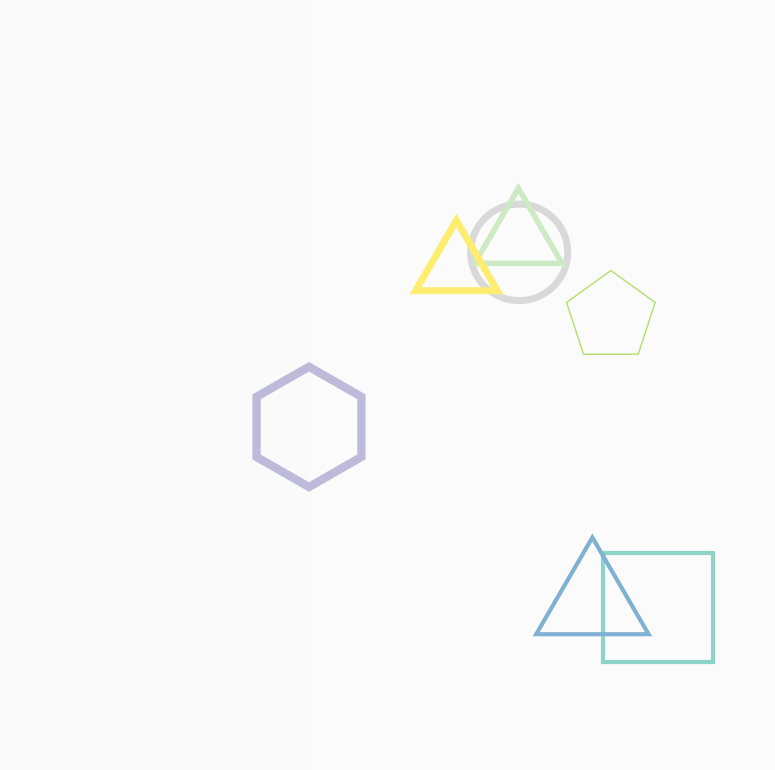[{"shape": "square", "thickness": 1.5, "radius": 0.36, "center": [0.849, 0.211]}, {"shape": "hexagon", "thickness": 3, "radius": 0.39, "center": [0.399, 0.446]}, {"shape": "triangle", "thickness": 1.5, "radius": 0.42, "center": [0.764, 0.218]}, {"shape": "pentagon", "thickness": 0.5, "radius": 0.3, "center": [0.788, 0.589]}, {"shape": "circle", "thickness": 2.5, "radius": 0.31, "center": [0.67, 0.672]}, {"shape": "triangle", "thickness": 2, "radius": 0.32, "center": [0.669, 0.69]}, {"shape": "triangle", "thickness": 2.5, "radius": 0.3, "center": [0.589, 0.653]}]